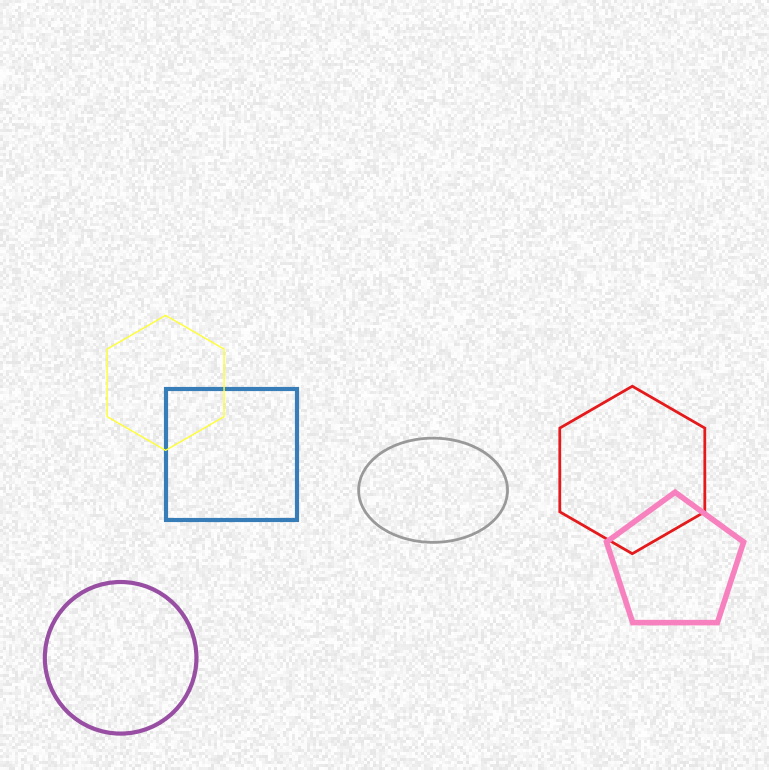[{"shape": "hexagon", "thickness": 1, "radius": 0.54, "center": [0.821, 0.39]}, {"shape": "square", "thickness": 1.5, "radius": 0.42, "center": [0.3, 0.41]}, {"shape": "circle", "thickness": 1.5, "radius": 0.49, "center": [0.157, 0.146]}, {"shape": "hexagon", "thickness": 0.5, "radius": 0.44, "center": [0.215, 0.503]}, {"shape": "pentagon", "thickness": 2, "radius": 0.47, "center": [0.877, 0.267]}, {"shape": "oval", "thickness": 1, "radius": 0.48, "center": [0.562, 0.363]}]